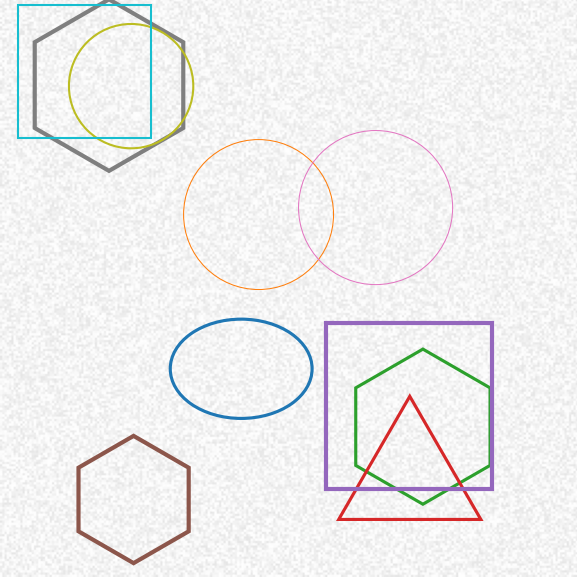[{"shape": "oval", "thickness": 1.5, "radius": 0.61, "center": [0.418, 0.361]}, {"shape": "circle", "thickness": 0.5, "radius": 0.65, "center": [0.448, 0.628]}, {"shape": "hexagon", "thickness": 1.5, "radius": 0.67, "center": [0.732, 0.26]}, {"shape": "triangle", "thickness": 1.5, "radius": 0.71, "center": [0.71, 0.171]}, {"shape": "square", "thickness": 2, "radius": 0.72, "center": [0.708, 0.296]}, {"shape": "hexagon", "thickness": 2, "radius": 0.55, "center": [0.231, 0.134]}, {"shape": "circle", "thickness": 0.5, "radius": 0.67, "center": [0.65, 0.64]}, {"shape": "hexagon", "thickness": 2, "radius": 0.74, "center": [0.189, 0.852]}, {"shape": "circle", "thickness": 1, "radius": 0.54, "center": [0.227, 0.85]}, {"shape": "square", "thickness": 1, "radius": 0.58, "center": [0.147, 0.876]}]